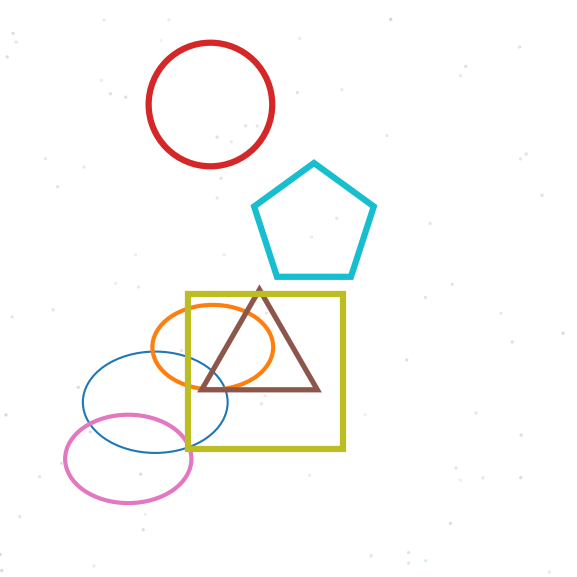[{"shape": "oval", "thickness": 1, "radius": 0.63, "center": [0.269, 0.303]}, {"shape": "oval", "thickness": 2, "radius": 0.52, "center": [0.368, 0.398]}, {"shape": "circle", "thickness": 3, "radius": 0.54, "center": [0.364, 0.818]}, {"shape": "triangle", "thickness": 2.5, "radius": 0.58, "center": [0.449, 0.382]}, {"shape": "oval", "thickness": 2, "radius": 0.55, "center": [0.222, 0.204]}, {"shape": "square", "thickness": 3, "radius": 0.67, "center": [0.459, 0.355]}, {"shape": "pentagon", "thickness": 3, "radius": 0.54, "center": [0.544, 0.608]}]